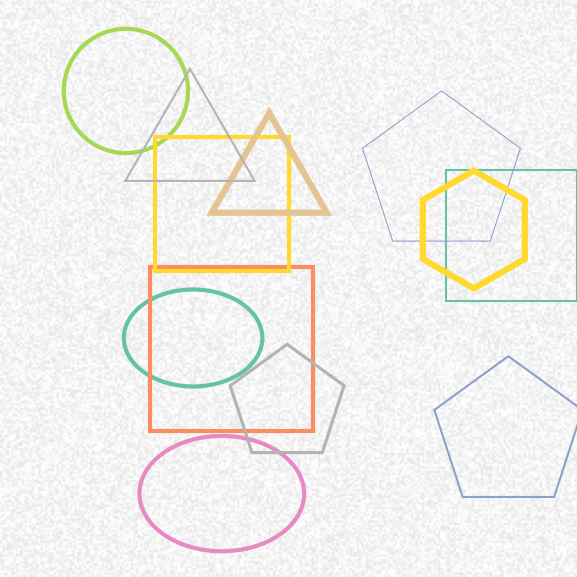[{"shape": "oval", "thickness": 2, "radius": 0.6, "center": [0.334, 0.414]}, {"shape": "square", "thickness": 1, "radius": 0.57, "center": [0.886, 0.592]}, {"shape": "square", "thickness": 2, "radius": 0.71, "center": [0.401, 0.395]}, {"shape": "pentagon", "thickness": 1, "radius": 0.67, "center": [0.88, 0.248]}, {"shape": "pentagon", "thickness": 0.5, "radius": 0.72, "center": [0.764, 0.698]}, {"shape": "oval", "thickness": 2, "radius": 0.71, "center": [0.384, 0.144]}, {"shape": "circle", "thickness": 2, "radius": 0.54, "center": [0.218, 0.842]}, {"shape": "square", "thickness": 2, "radius": 0.58, "center": [0.384, 0.647]}, {"shape": "hexagon", "thickness": 3, "radius": 0.51, "center": [0.82, 0.602]}, {"shape": "triangle", "thickness": 3, "radius": 0.58, "center": [0.466, 0.688]}, {"shape": "pentagon", "thickness": 1.5, "radius": 0.52, "center": [0.497, 0.299]}, {"shape": "triangle", "thickness": 1, "radius": 0.65, "center": [0.329, 0.751]}]